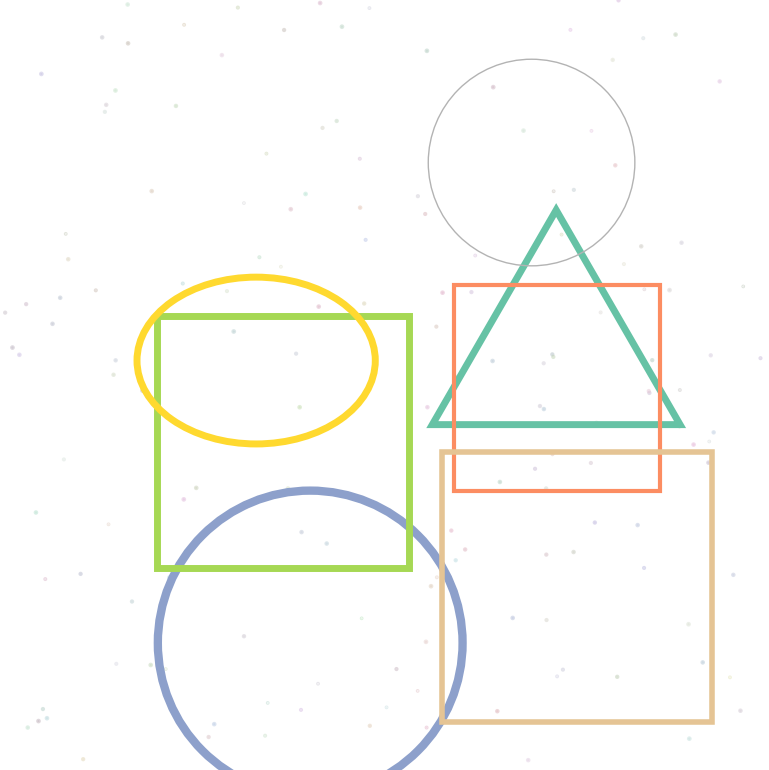[{"shape": "triangle", "thickness": 2.5, "radius": 0.93, "center": [0.722, 0.541]}, {"shape": "square", "thickness": 1.5, "radius": 0.67, "center": [0.724, 0.497]}, {"shape": "circle", "thickness": 3, "radius": 0.99, "center": [0.403, 0.165]}, {"shape": "square", "thickness": 2.5, "radius": 0.82, "center": [0.367, 0.426]}, {"shape": "oval", "thickness": 2.5, "radius": 0.77, "center": [0.333, 0.532]}, {"shape": "square", "thickness": 2, "radius": 0.88, "center": [0.749, 0.237]}, {"shape": "circle", "thickness": 0.5, "radius": 0.67, "center": [0.69, 0.789]}]